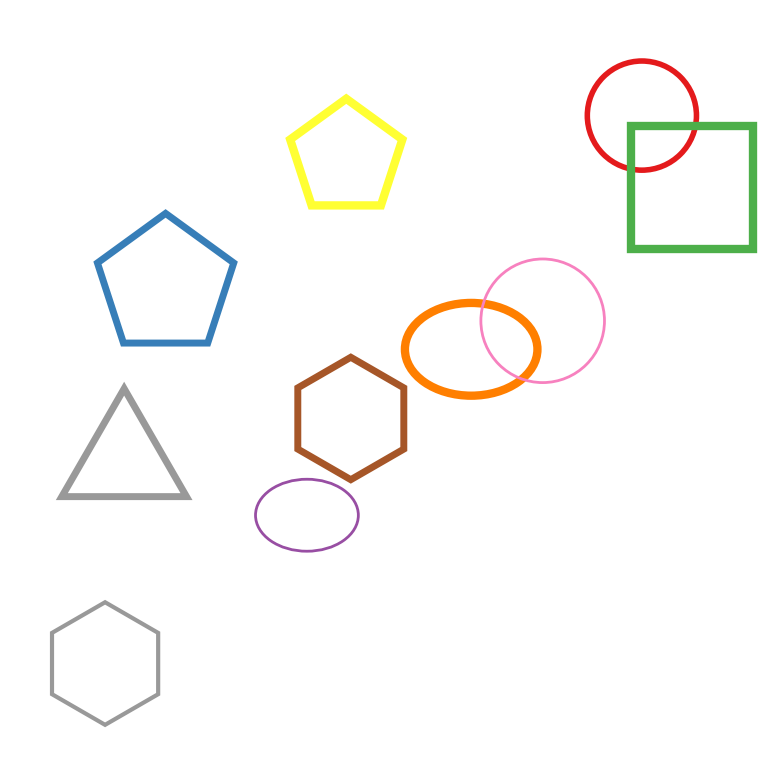[{"shape": "circle", "thickness": 2, "radius": 0.35, "center": [0.834, 0.85]}, {"shape": "pentagon", "thickness": 2.5, "radius": 0.47, "center": [0.215, 0.63]}, {"shape": "square", "thickness": 3, "radius": 0.4, "center": [0.899, 0.756]}, {"shape": "oval", "thickness": 1, "radius": 0.33, "center": [0.399, 0.331]}, {"shape": "oval", "thickness": 3, "radius": 0.43, "center": [0.612, 0.546]}, {"shape": "pentagon", "thickness": 3, "radius": 0.38, "center": [0.45, 0.795]}, {"shape": "hexagon", "thickness": 2.5, "radius": 0.4, "center": [0.456, 0.457]}, {"shape": "circle", "thickness": 1, "radius": 0.4, "center": [0.705, 0.583]}, {"shape": "triangle", "thickness": 2.5, "radius": 0.47, "center": [0.161, 0.402]}, {"shape": "hexagon", "thickness": 1.5, "radius": 0.4, "center": [0.136, 0.138]}]